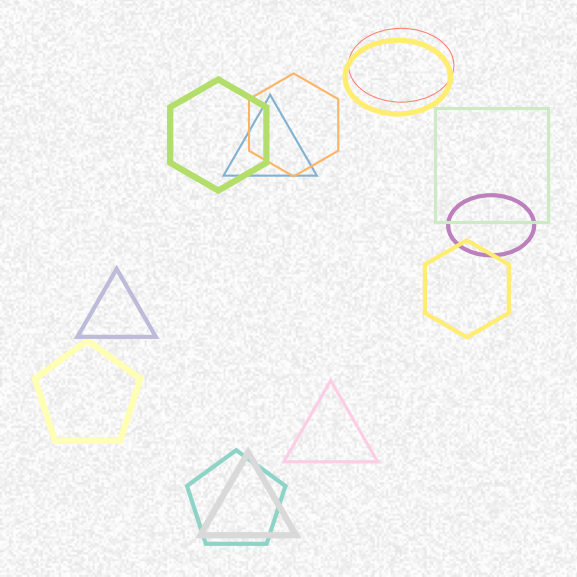[{"shape": "pentagon", "thickness": 2, "radius": 0.45, "center": [0.409, 0.13]}, {"shape": "pentagon", "thickness": 3, "radius": 0.48, "center": [0.152, 0.314]}, {"shape": "triangle", "thickness": 2, "radius": 0.39, "center": [0.202, 0.455]}, {"shape": "oval", "thickness": 0.5, "radius": 0.46, "center": [0.695, 0.886]}, {"shape": "triangle", "thickness": 1, "radius": 0.47, "center": [0.468, 0.742]}, {"shape": "hexagon", "thickness": 1, "radius": 0.45, "center": [0.508, 0.783]}, {"shape": "hexagon", "thickness": 3, "radius": 0.48, "center": [0.378, 0.765]}, {"shape": "triangle", "thickness": 1.5, "radius": 0.47, "center": [0.573, 0.247]}, {"shape": "triangle", "thickness": 3, "radius": 0.48, "center": [0.43, 0.12]}, {"shape": "oval", "thickness": 2, "radius": 0.37, "center": [0.85, 0.609]}, {"shape": "square", "thickness": 1.5, "radius": 0.49, "center": [0.851, 0.713]}, {"shape": "oval", "thickness": 2.5, "radius": 0.46, "center": [0.689, 0.866]}, {"shape": "hexagon", "thickness": 2, "radius": 0.42, "center": [0.808, 0.499]}]